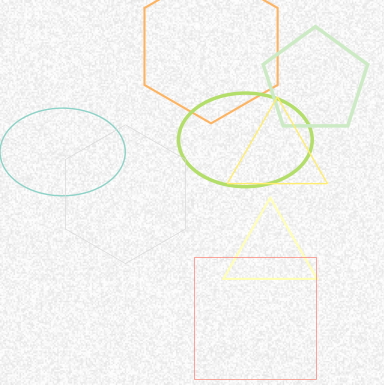[{"shape": "oval", "thickness": 1, "radius": 0.81, "center": [0.163, 0.605]}, {"shape": "triangle", "thickness": 1.5, "radius": 0.7, "center": [0.702, 0.346]}, {"shape": "square", "thickness": 0.5, "radius": 0.79, "center": [0.662, 0.174]}, {"shape": "hexagon", "thickness": 1.5, "radius": 1.0, "center": [0.548, 0.879]}, {"shape": "oval", "thickness": 2.5, "radius": 0.87, "center": [0.637, 0.637]}, {"shape": "hexagon", "thickness": 0.5, "radius": 0.9, "center": [0.326, 0.496]}, {"shape": "pentagon", "thickness": 2.5, "radius": 0.71, "center": [0.819, 0.788]}, {"shape": "triangle", "thickness": 1, "radius": 0.75, "center": [0.72, 0.598]}]